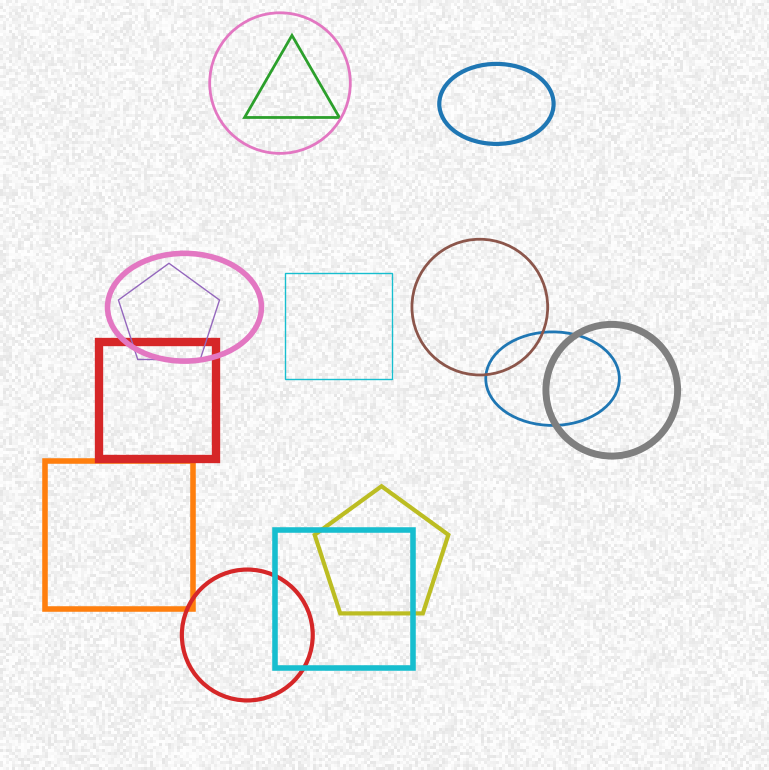[{"shape": "oval", "thickness": 1, "radius": 0.43, "center": [0.718, 0.508]}, {"shape": "oval", "thickness": 1.5, "radius": 0.37, "center": [0.645, 0.865]}, {"shape": "square", "thickness": 2, "radius": 0.48, "center": [0.154, 0.305]}, {"shape": "triangle", "thickness": 1, "radius": 0.36, "center": [0.379, 0.883]}, {"shape": "square", "thickness": 3, "radius": 0.38, "center": [0.205, 0.48]}, {"shape": "circle", "thickness": 1.5, "radius": 0.42, "center": [0.321, 0.175]}, {"shape": "pentagon", "thickness": 0.5, "radius": 0.35, "center": [0.219, 0.589]}, {"shape": "circle", "thickness": 1, "radius": 0.44, "center": [0.623, 0.601]}, {"shape": "circle", "thickness": 1, "radius": 0.46, "center": [0.364, 0.892]}, {"shape": "oval", "thickness": 2, "radius": 0.5, "center": [0.24, 0.601]}, {"shape": "circle", "thickness": 2.5, "radius": 0.43, "center": [0.795, 0.493]}, {"shape": "pentagon", "thickness": 1.5, "radius": 0.46, "center": [0.495, 0.277]}, {"shape": "square", "thickness": 0.5, "radius": 0.35, "center": [0.439, 0.577]}, {"shape": "square", "thickness": 2, "radius": 0.45, "center": [0.447, 0.222]}]